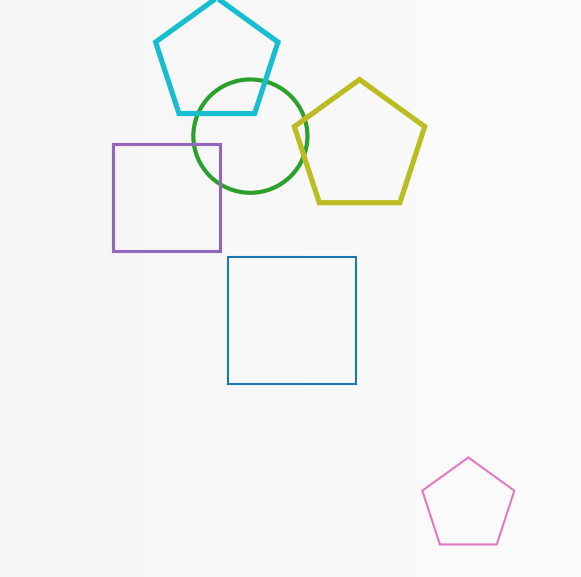[{"shape": "square", "thickness": 1, "radius": 0.55, "center": [0.503, 0.444]}, {"shape": "circle", "thickness": 2, "radius": 0.49, "center": [0.431, 0.763]}, {"shape": "square", "thickness": 1.5, "radius": 0.46, "center": [0.287, 0.657]}, {"shape": "pentagon", "thickness": 1, "radius": 0.42, "center": [0.806, 0.124]}, {"shape": "pentagon", "thickness": 2.5, "radius": 0.59, "center": [0.619, 0.744]}, {"shape": "pentagon", "thickness": 2.5, "radius": 0.55, "center": [0.373, 0.892]}]